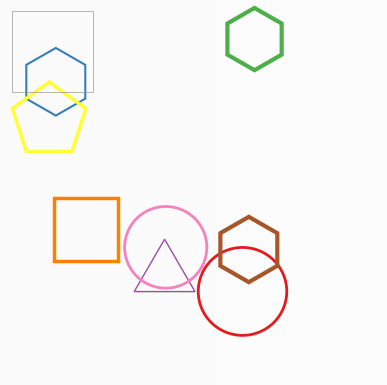[{"shape": "circle", "thickness": 2, "radius": 0.57, "center": [0.626, 0.243]}, {"shape": "hexagon", "thickness": 1.5, "radius": 0.44, "center": [0.144, 0.788]}, {"shape": "hexagon", "thickness": 3, "radius": 0.4, "center": [0.657, 0.899]}, {"shape": "triangle", "thickness": 1, "radius": 0.45, "center": [0.425, 0.288]}, {"shape": "square", "thickness": 2.5, "radius": 0.41, "center": [0.223, 0.404]}, {"shape": "pentagon", "thickness": 2.5, "radius": 0.5, "center": [0.127, 0.687]}, {"shape": "hexagon", "thickness": 3, "radius": 0.42, "center": [0.642, 0.352]}, {"shape": "circle", "thickness": 2, "radius": 0.53, "center": [0.428, 0.358]}, {"shape": "square", "thickness": 0.5, "radius": 0.52, "center": [0.135, 0.866]}]